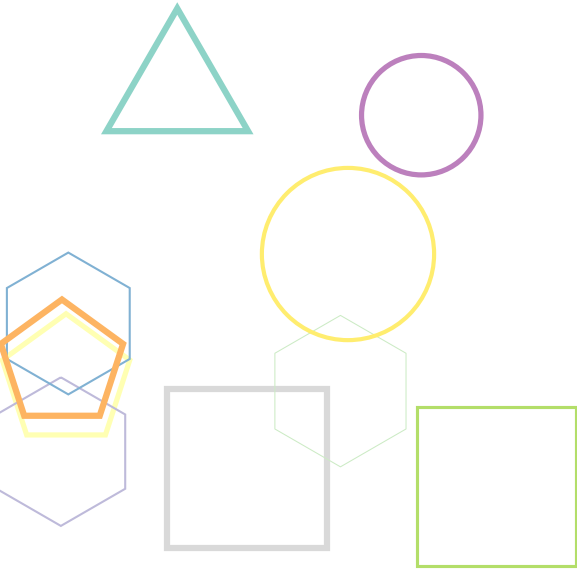[{"shape": "triangle", "thickness": 3, "radius": 0.71, "center": [0.307, 0.843]}, {"shape": "pentagon", "thickness": 2.5, "radius": 0.58, "center": [0.114, 0.34]}, {"shape": "hexagon", "thickness": 1, "radius": 0.64, "center": [0.105, 0.217]}, {"shape": "hexagon", "thickness": 1, "radius": 0.61, "center": [0.118, 0.439]}, {"shape": "pentagon", "thickness": 3, "radius": 0.56, "center": [0.107, 0.369]}, {"shape": "square", "thickness": 1.5, "radius": 0.69, "center": [0.86, 0.157]}, {"shape": "square", "thickness": 3, "radius": 0.69, "center": [0.428, 0.188]}, {"shape": "circle", "thickness": 2.5, "radius": 0.52, "center": [0.729, 0.8]}, {"shape": "hexagon", "thickness": 0.5, "radius": 0.66, "center": [0.59, 0.322]}, {"shape": "circle", "thickness": 2, "radius": 0.75, "center": [0.603, 0.559]}]